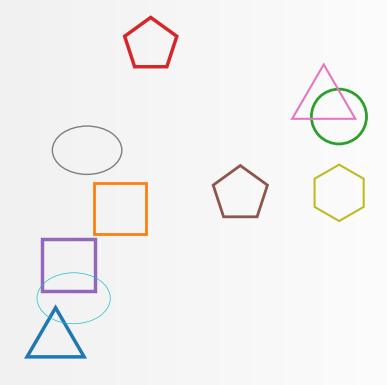[{"shape": "triangle", "thickness": 2.5, "radius": 0.43, "center": [0.143, 0.116]}, {"shape": "square", "thickness": 2, "radius": 0.33, "center": [0.31, 0.459]}, {"shape": "circle", "thickness": 2, "radius": 0.36, "center": [0.875, 0.697]}, {"shape": "pentagon", "thickness": 2.5, "radius": 0.35, "center": [0.389, 0.884]}, {"shape": "square", "thickness": 2.5, "radius": 0.34, "center": [0.177, 0.312]}, {"shape": "pentagon", "thickness": 2, "radius": 0.37, "center": [0.62, 0.496]}, {"shape": "triangle", "thickness": 1.5, "radius": 0.47, "center": [0.835, 0.738]}, {"shape": "oval", "thickness": 1, "radius": 0.45, "center": [0.225, 0.61]}, {"shape": "hexagon", "thickness": 1.5, "radius": 0.37, "center": [0.875, 0.499]}, {"shape": "oval", "thickness": 0.5, "radius": 0.47, "center": [0.19, 0.225]}]